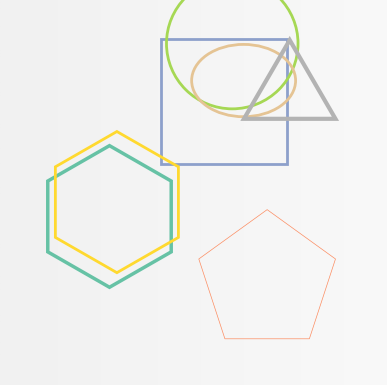[{"shape": "hexagon", "thickness": 2.5, "radius": 0.92, "center": [0.283, 0.438]}, {"shape": "pentagon", "thickness": 0.5, "radius": 0.93, "center": [0.689, 0.27]}, {"shape": "square", "thickness": 2, "radius": 0.81, "center": [0.578, 0.737]}, {"shape": "circle", "thickness": 2, "radius": 0.85, "center": [0.599, 0.887]}, {"shape": "hexagon", "thickness": 2, "radius": 0.92, "center": [0.302, 0.475]}, {"shape": "oval", "thickness": 2, "radius": 0.67, "center": [0.629, 0.791]}, {"shape": "triangle", "thickness": 3, "radius": 0.68, "center": [0.748, 0.76]}]